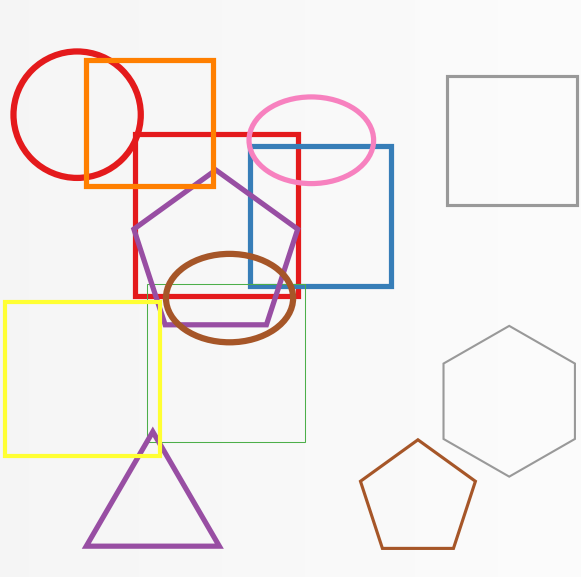[{"shape": "circle", "thickness": 3, "radius": 0.55, "center": [0.133, 0.801]}, {"shape": "square", "thickness": 2.5, "radius": 0.7, "center": [0.372, 0.627]}, {"shape": "square", "thickness": 2.5, "radius": 0.61, "center": [0.551, 0.625]}, {"shape": "square", "thickness": 0.5, "radius": 0.68, "center": [0.389, 0.37]}, {"shape": "pentagon", "thickness": 2.5, "radius": 0.74, "center": [0.371, 0.557]}, {"shape": "triangle", "thickness": 2.5, "radius": 0.66, "center": [0.263, 0.119]}, {"shape": "square", "thickness": 2.5, "radius": 0.54, "center": [0.258, 0.786]}, {"shape": "square", "thickness": 2, "radius": 0.67, "center": [0.143, 0.343]}, {"shape": "pentagon", "thickness": 1.5, "radius": 0.52, "center": [0.719, 0.134]}, {"shape": "oval", "thickness": 3, "radius": 0.55, "center": [0.395, 0.483]}, {"shape": "oval", "thickness": 2.5, "radius": 0.54, "center": [0.536, 0.756]}, {"shape": "hexagon", "thickness": 1, "radius": 0.65, "center": [0.876, 0.304]}, {"shape": "square", "thickness": 1.5, "radius": 0.56, "center": [0.88, 0.756]}]